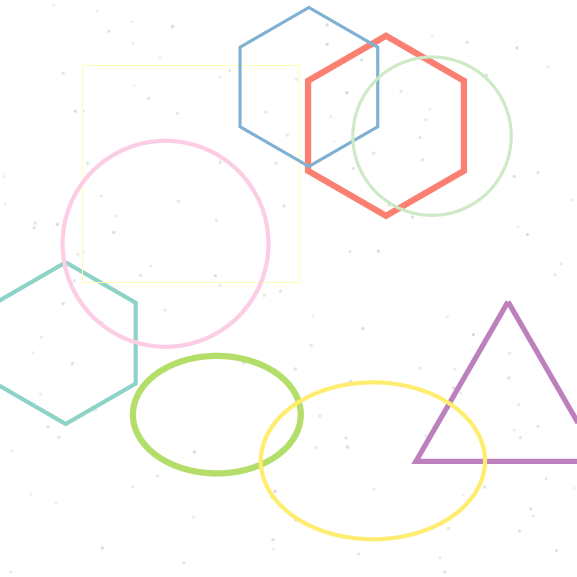[{"shape": "hexagon", "thickness": 2, "radius": 0.7, "center": [0.114, 0.405]}, {"shape": "square", "thickness": 0.5, "radius": 0.94, "center": [0.33, 0.699]}, {"shape": "hexagon", "thickness": 3, "radius": 0.78, "center": [0.668, 0.781]}, {"shape": "hexagon", "thickness": 1.5, "radius": 0.69, "center": [0.535, 0.849]}, {"shape": "oval", "thickness": 3, "radius": 0.73, "center": [0.375, 0.281]}, {"shape": "circle", "thickness": 2, "radius": 0.89, "center": [0.287, 0.577]}, {"shape": "triangle", "thickness": 2.5, "radius": 0.92, "center": [0.88, 0.292]}, {"shape": "circle", "thickness": 1.5, "radius": 0.69, "center": [0.748, 0.763]}, {"shape": "oval", "thickness": 2, "radius": 0.97, "center": [0.646, 0.201]}]